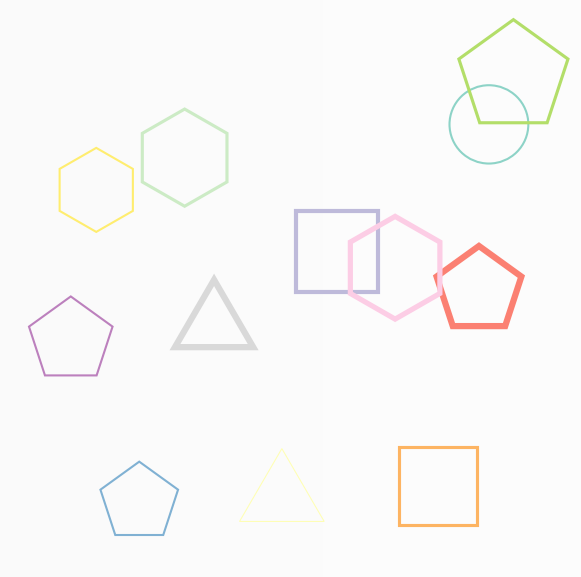[{"shape": "circle", "thickness": 1, "radius": 0.34, "center": [0.841, 0.784]}, {"shape": "triangle", "thickness": 0.5, "radius": 0.42, "center": [0.485, 0.138]}, {"shape": "square", "thickness": 2, "radius": 0.35, "center": [0.579, 0.564]}, {"shape": "pentagon", "thickness": 3, "radius": 0.38, "center": [0.824, 0.497]}, {"shape": "pentagon", "thickness": 1, "radius": 0.35, "center": [0.24, 0.13]}, {"shape": "square", "thickness": 1.5, "radius": 0.34, "center": [0.754, 0.157]}, {"shape": "pentagon", "thickness": 1.5, "radius": 0.49, "center": [0.883, 0.866]}, {"shape": "hexagon", "thickness": 2.5, "radius": 0.44, "center": [0.68, 0.535]}, {"shape": "triangle", "thickness": 3, "radius": 0.39, "center": [0.368, 0.437]}, {"shape": "pentagon", "thickness": 1, "radius": 0.38, "center": [0.122, 0.41]}, {"shape": "hexagon", "thickness": 1.5, "radius": 0.42, "center": [0.318, 0.726]}, {"shape": "hexagon", "thickness": 1, "radius": 0.36, "center": [0.166, 0.67]}]